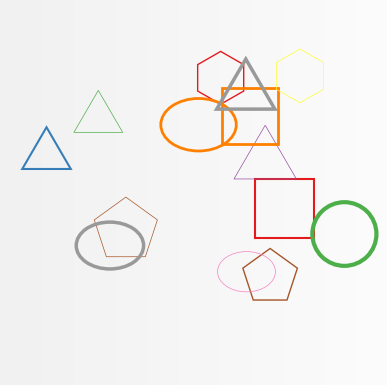[{"shape": "hexagon", "thickness": 1, "radius": 0.34, "center": [0.569, 0.798]}, {"shape": "square", "thickness": 1.5, "radius": 0.38, "center": [0.734, 0.458]}, {"shape": "triangle", "thickness": 1.5, "radius": 0.36, "center": [0.12, 0.597]}, {"shape": "circle", "thickness": 3, "radius": 0.41, "center": [0.889, 0.392]}, {"shape": "triangle", "thickness": 0.5, "radius": 0.36, "center": [0.254, 0.692]}, {"shape": "triangle", "thickness": 0.5, "radius": 0.47, "center": [0.684, 0.582]}, {"shape": "square", "thickness": 2, "radius": 0.36, "center": [0.644, 0.7]}, {"shape": "oval", "thickness": 2, "radius": 0.49, "center": [0.512, 0.676]}, {"shape": "hexagon", "thickness": 0.5, "radius": 0.35, "center": [0.774, 0.803]}, {"shape": "pentagon", "thickness": 1, "radius": 0.37, "center": [0.697, 0.281]}, {"shape": "pentagon", "thickness": 0.5, "radius": 0.43, "center": [0.325, 0.402]}, {"shape": "oval", "thickness": 0.5, "radius": 0.37, "center": [0.636, 0.294]}, {"shape": "triangle", "thickness": 2.5, "radius": 0.43, "center": [0.634, 0.76]}, {"shape": "oval", "thickness": 2.5, "radius": 0.43, "center": [0.284, 0.362]}]